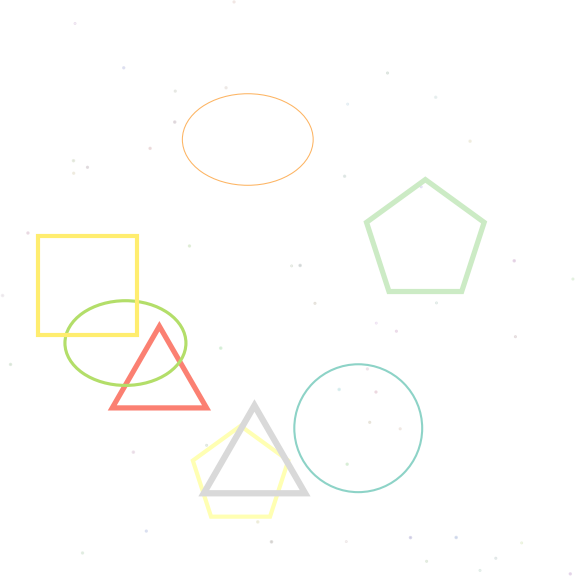[{"shape": "circle", "thickness": 1, "radius": 0.55, "center": [0.62, 0.258]}, {"shape": "pentagon", "thickness": 2, "radius": 0.43, "center": [0.417, 0.175]}, {"shape": "triangle", "thickness": 2.5, "radius": 0.47, "center": [0.276, 0.34]}, {"shape": "oval", "thickness": 0.5, "radius": 0.57, "center": [0.429, 0.758]}, {"shape": "oval", "thickness": 1.5, "radius": 0.52, "center": [0.217, 0.405]}, {"shape": "triangle", "thickness": 3, "radius": 0.51, "center": [0.441, 0.196]}, {"shape": "pentagon", "thickness": 2.5, "radius": 0.54, "center": [0.737, 0.581]}, {"shape": "square", "thickness": 2, "radius": 0.43, "center": [0.151, 0.504]}]